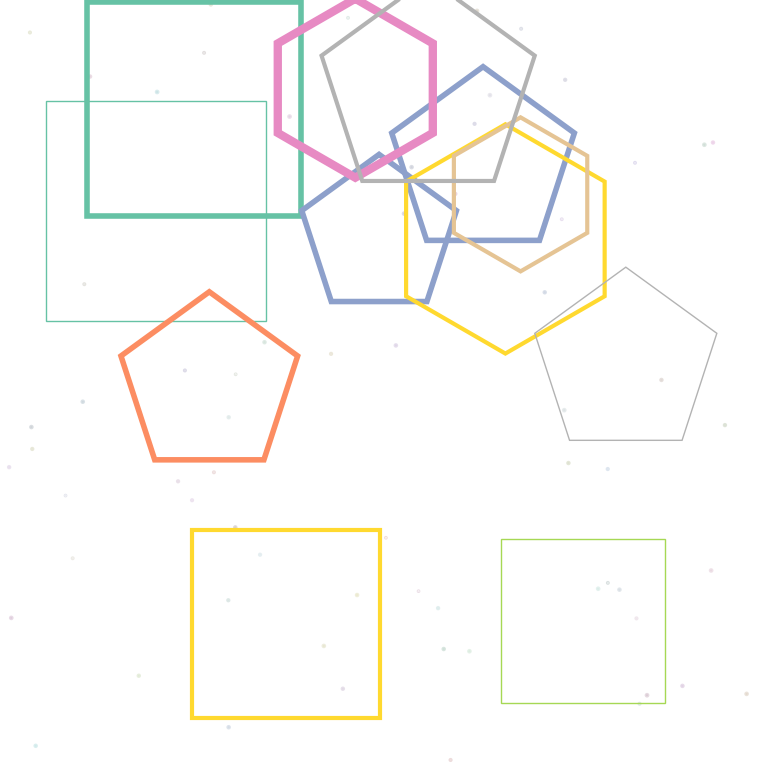[{"shape": "square", "thickness": 2, "radius": 0.7, "center": [0.252, 0.858]}, {"shape": "square", "thickness": 0.5, "radius": 0.71, "center": [0.203, 0.726]}, {"shape": "pentagon", "thickness": 2, "radius": 0.6, "center": [0.272, 0.5]}, {"shape": "pentagon", "thickness": 2, "radius": 0.62, "center": [0.627, 0.789]}, {"shape": "pentagon", "thickness": 2, "radius": 0.53, "center": [0.492, 0.694]}, {"shape": "hexagon", "thickness": 3, "radius": 0.58, "center": [0.461, 0.885]}, {"shape": "square", "thickness": 0.5, "radius": 0.53, "center": [0.757, 0.193]}, {"shape": "square", "thickness": 1.5, "radius": 0.61, "center": [0.372, 0.19]}, {"shape": "hexagon", "thickness": 1.5, "radius": 0.74, "center": [0.656, 0.69]}, {"shape": "hexagon", "thickness": 1.5, "radius": 0.5, "center": [0.676, 0.748]}, {"shape": "pentagon", "thickness": 0.5, "radius": 0.62, "center": [0.813, 0.529]}, {"shape": "pentagon", "thickness": 1.5, "radius": 0.73, "center": [0.556, 0.883]}]